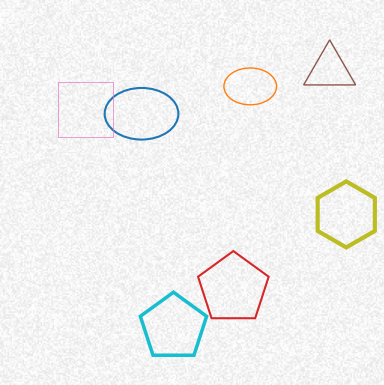[{"shape": "oval", "thickness": 1.5, "radius": 0.48, "center": [0.368, 0.705]}, {"shape": "oval", "thickness": 1, "radius": 0.34, "center": [0.65, 0.776]}, {"shape": "pentagon", "thickness": 1.5, "radius": 0.48, "center": [0.606, 0.251]}, {"shape": "triangle", "thickness": 1, "radius": 0.39, "center": [0.856, 0.818]}, {"shape": "square", "thickness": 0.5, "radius": 0.36, "center": [0.222, 0.715]}, {"shape": "hexagon", "thickness": 3, "radius": 0.43, "center": [0.899, 0.443]}, {"shape": "pentagon", "thickness": 2.5, "radius": 0.45, "center": [0.451, 0.15]}]